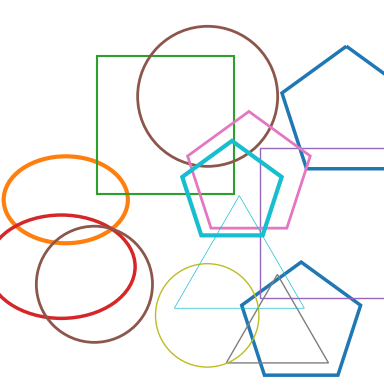[{"shape": "pentagon", "thickness": 2.5, "radius": 0.88, "center": [0.9, 0.704]}, {"shape": "pentagon", "thickness": 2.5, "radius": 0.81, "center": [0.782, 0.157]}, {"shape": "oval", "thickness": 3, "radius": 0.81, "center": [0.171, 0.481]}, {"shape": "square", "thickness": 1.5, "radius": 0.89, "center": [0.429, 0.675]}, {"shape": "oval", "thickness": 2.5, "radius": 0.96, "center": [0.159, 0.307]}, {"shape": "square", "thickness": 1, "radius": 0.98, "center": [0.871, 0.421]}, {"shape": "circle", "thickness": 2, "radius": 0.75, "center": [0.245, 0.262]}, {"shape": "circle", "thickness": 2, "radius": 0.91, "center": [0.539, 0.75]}, {"shape": "pentagon", "thickness": 2, "radius": 0.84, "center": [0.647, 0.543]}, {"shape": "triangle", "thickness": 1, "radius": 0.77, "center": [0.72, 0.134]}, {"shape": "circle", "thickness": 1, "radius": 0.67, "center": [0.538, 0.181]}, {"shape": "pentagon", "thickness": 3, "radius": 0.68, "center": [0.603, 0.498]}, {"shape": "triangle", "thickness": 0.5, "radius": 0.98, "center": [0.622, 0.297]}]